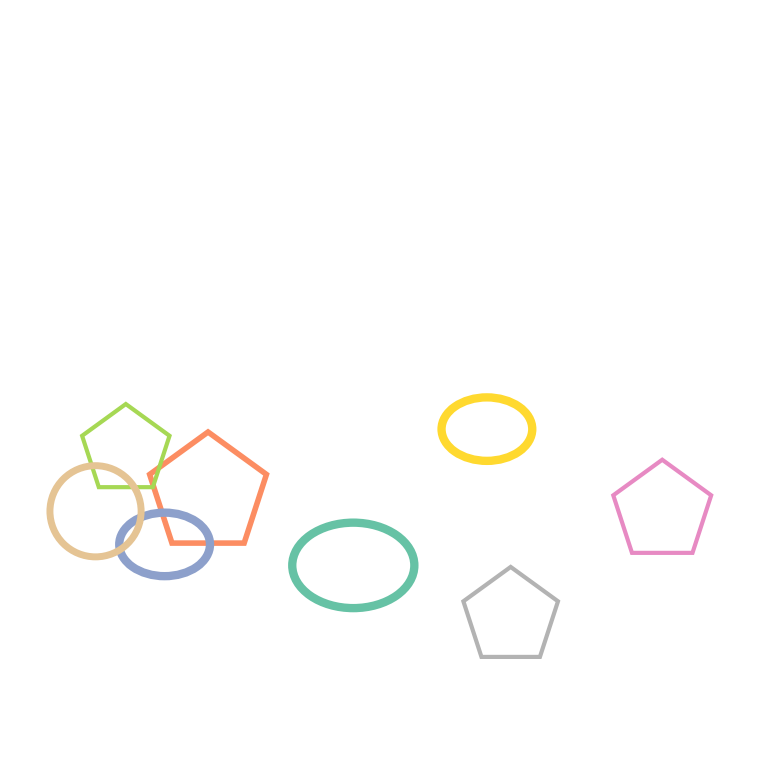[{"shape": "oval", "thickness": 3, "radius": 0.4, "center": [0.459, 0.266]}, {"shape": "pentagon", "thickness": 2, "radius": 0.4, "center": [0.27, 0.359]}, {"shape": "oval", "thickness": 3, "radius": 0.29, "center": [0.214, 0.293]}, {"shape": "pentagon", "thickness": 1.5, "radius": 0.33, "center": [0.86, 0.336]}, {"shape": "pentagon", "thickness": 1.5, "radius": 0.3, "center": [0.163, 0.416]}, {"shape": "oval", "thickness": 3, "radius": 0.29, "center": [0.632, 0.443]}, {"shape": "circle", "thickness": 2.5, "radius": 0.3, "center": [0.124, 0.336]}, {"shape": "pentagon", "thickness": 1.5, "radius": 0.32, "center": [0.663, 0.199]}]